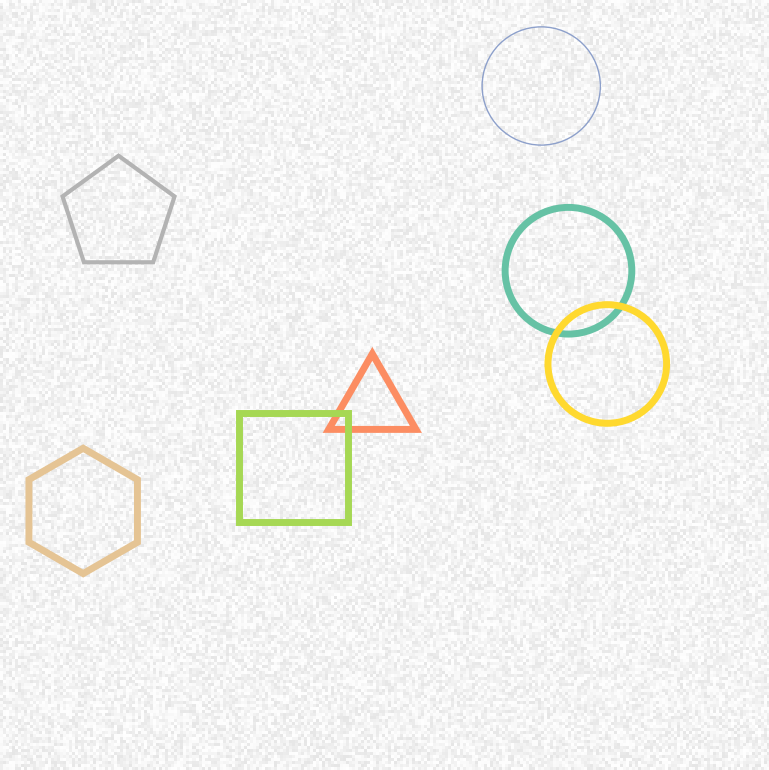[{"shape": "circle", "thickness": 2.5, "radius": 0.41, "center": [0.738, 0.648]}, {"shape": "triangle", "thickness": 2.5, "radius": 0.33, "center": [0.484, 0.475]}, {"shape": "circle", "thickness": 0.5, "radius": 0.38, "center": [0.703, 0.888]}, {"shape": "square", "thickness": 2.5, "radius": 0.35, "center": [0.381, 0.393]}, {"shape": "circle", "thickness": 2.5, "radius": 0.39, "center": [0.789, 0.527]}, {"shape": "hexagon", "thickness": 2.5, "radius": 0.41, "center": [0.108, 0.336]}, {"shape": "pentagon", "thickness": 1.5, "radius": 0.38, "center": [0.154, 0.721]}]